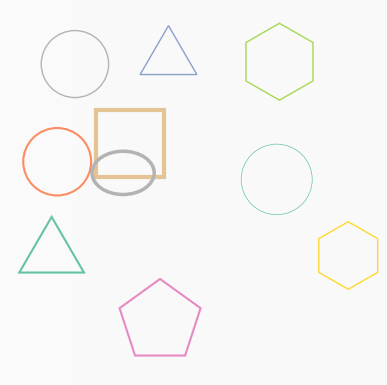[{"shape": "triangle", "thickness": 1.5, "radius": 0.48, "center": [0.133, 0.34]}, {"shape": "circle", "thickness": 0.5, "radius": 0.46, "center": [0.714, 0.534]}, {"shape": "circle", "thickness": 1.5, "radius": 0.44, "center": [0.148, 0.58]}, {"shape": "triangle", "thickness": 1, "radius": 0.42, "center": [0.435, 0.849]}, {"shape": "pentagon", "thickness": 1.5, "radius": 0.55, "center": [0.413, 0.166]}, {"shape": "hexagon", "thickness": 1, "radius": 0.5, "center": [0.721, 0.84]}, {"shape": "hexagon", "thickness": 1, "radius": 0.44, "center": [0.899, 0.336]}, {"shape": "square", "thickness": 3, "radius": 0.44, "center": [0.337, 0.627]}, {"shape": "circle", "thickness": 1, "radius": 0.43, "center": [0.193, 0.834]}, {"shape": "oval", "thickness": 2.5, "radius": 0.4, "center": [0.318, 0.551]}]